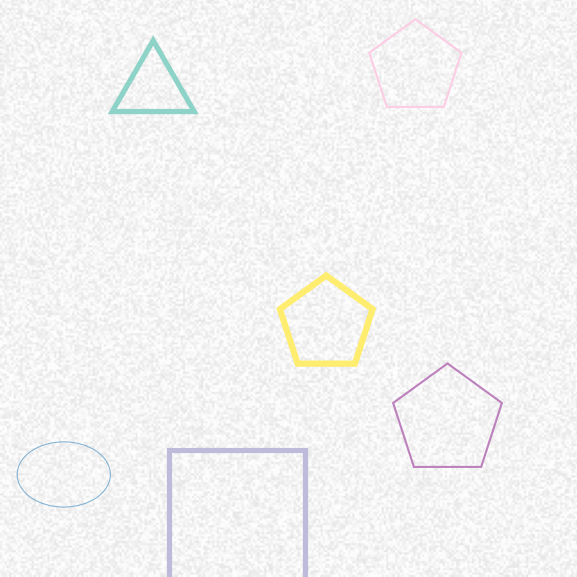[{"shape": "triangle", "thickness": 2.5, "radius": 0.41, "center": [0.265, 0.847]}, {"shape": "square", "thickness": 2.5, "radius": 0.59, "center": [0.411, 0.101]}, {"shape": "oval", "thickness": 0.5, "radius": 0.4, "center": [0.11, 0.178]}, {"shape": "pentagon", "thickness": 1, "radius": 0.42, "center": [0.719, 0.882]}, {"shape": "pentagon", "thickness": 1, "radius": 0.5, "center": [0.775, 0.271]}, {"shape": "pentagon", "thickness": 3, "radius": 0.42, "center": [0.565, 0.438]}]